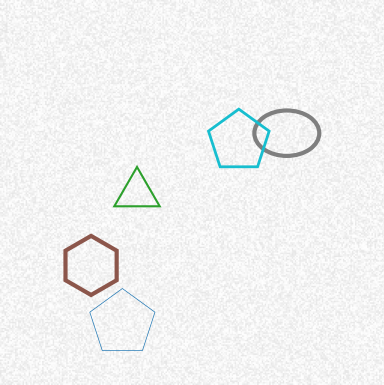[{"shape": "pentagon", "thickness": 0.5, "radius": 0.44, "center": [0.318, 0.162]}, {"shape": "triangle", "thickness": 1.5, "radius": 0.34, "center": [0.356, 0.498]}, {"shape": "hexagon", "thickness": 3, "radius": 0.38, "center": [0.237, 0.311]}, {"shape": "oval", "thickness": 3, "radius": 0.42, "center": [0.745, 0.654]}, {"shape": "pentagon", "thickness": 2, "radius": 0.41, "center": [0.62, 0.634]}]